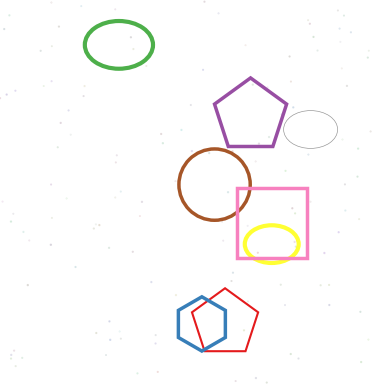[{"shape": "pentagon", "thickness": 1.5, "radius": 0.45, "center": [0.585, 0.161]}, {"shape": "hexagon", "thickness": 2.5, "radius": 0.35, "center": [0.524, 0.159]}, {"shape": "oval", "thickness": 3, "radius": 0.44, "center": [0.309, 0.883]}, {"shape": "pentagon", "thickness": 2.5, "radius": 0.49, "center": [0.651, 0.699]}, {"shape": "oval", "thickness": 3, "radius": 0.35, "center": [0.706, 0.366]}, {"shape": "circle", "thickness": 2.5, "radius": 0.46, "center": [0.557, 0.521]}, {"shape": "square", "thickness": 2.5, "radius": 0.45, "center": [0.707, 0.42]}, {"shape": "oval", "thickness": 0.5, "radius": 0.35, "center": [0.807, 0.664]}]